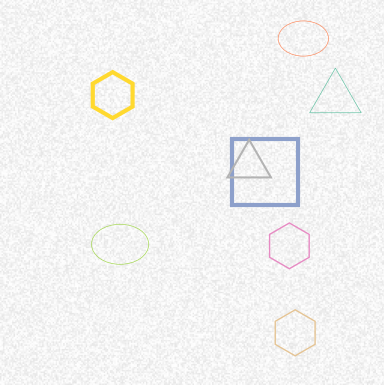[{"shape": "triangle", "thickness": 0.5, "radius": 0.39, "center": [0.871, 0.746]}, {"shape": "oval", "thickness": 0.5, "radius": 0.33, "center": [0.788, 0.9]}, {"shape": "square", "thickness": 3, "radius": 0.43, "center": [0.688, 0.554]}, {"shape": "hexagon", "thickness": 1, "radius": 0.3, "center": [0.752, 0.361]}, {"shape": "oval", "thickness": 0.5, "radius": 0.37, "center": [0.312, 0.365]}, {"shape": "hexagon", "thickness": 3, "radius": 0.3, "center": [0.293, 0.753]}, {"shape": "hexagon", "thickness": 1, "radius": 0.3, "center": [0.767, 0.136]}, {"shape": "triangle", "thickness": 1.5, "radius": 0.33, "center": [0.647, 0.572]}]